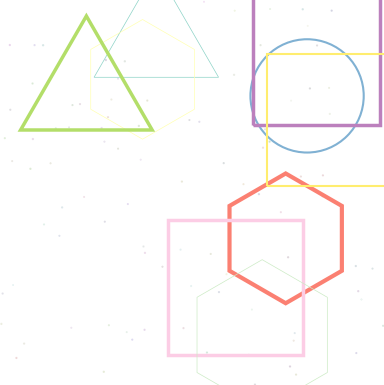[{"shape": "triangle", "thickness": 0.5, "radius": 0.93, "center": [0.406, 0.893]}, {"shape": "hexagon", "thickness": 0.5, "radius": 0.78, "center": [0.37, 0.794]}, {"shape": "hexagon", "thickness": 3, "radius": 0.84, "center": [0.742, 0.381]}, {"shape": "circle", "thickness": 1.5, "radius": 0.74, "center": [0.798, 0.751]}, {"shape": "triangle", "thickness": 2.5, "radius": 0.99, "center": [0.224, 0.761]}, {"shape": "square", "thickness": 2.5, "radius": 0.88, "center": [0.613, 0.252]}, {"shape": "square", "thickness": 2.5, "radius": 0.83, "center": [0.822, 0.84]}, {"shape": "hexagon", "thickness": 0.5, "radius": 0.98, "center": [0.681, 0.13]}, {"shape": "square", "thickness": 1.5, "radius": 0.86, "center": [0.865, 0.689]}]